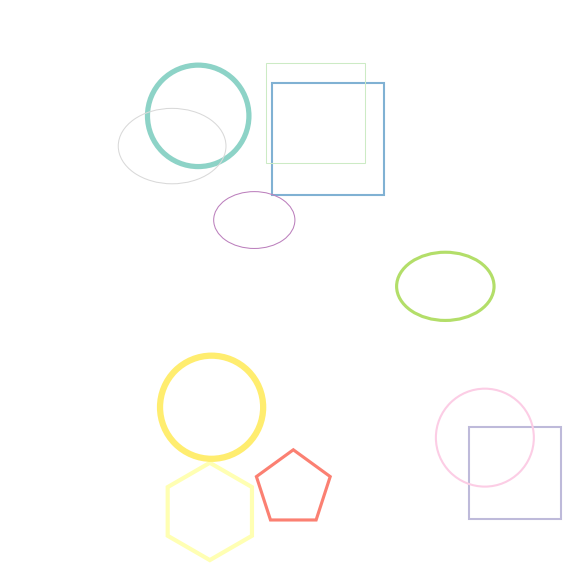[{"shape": "circle", "thickness": 2.5, "radius": 0.44, "center": [0.343, 0.799]}, {"shape": "hexagon", "thickness": 2, "radius": 0.42, "center": [0.363, 0.114]}, {"shape": "square", "thickness": 1, "radius": 0.4, "center": [0.891, 0.18]}, {"shape": "pentagon", "thickness": 1.5, "radius": 0.34, "center": [0.508, 0.153]}, {"shape": "square", "thickness": 1, "radius": 0.48, "center": [0.568, 0.758]}, {"shape": "oval", "thickness": 1.5, "radius": 0.42, "center": [0.771, 0.503]}, {"shape": "circle", "thickness": 1, "radius": 0.42, "center": [0.84, 0.241]}, {"shape": "oval", "thickness": 0.5, "radius": 0.47, "center": [0.298, 0.746]}, {"shape": "oval", "thickness": 0.5, "radius": 0.35, "center": [0.44, 0.618]}, {"shape": "square", "thickness": 0.5, "radius": 0.43, "center": [0.546, 0.804]}, {"shape": "circle", "thickness": 3, "radius": 0.45, "center": [0.366, 0.294]}]